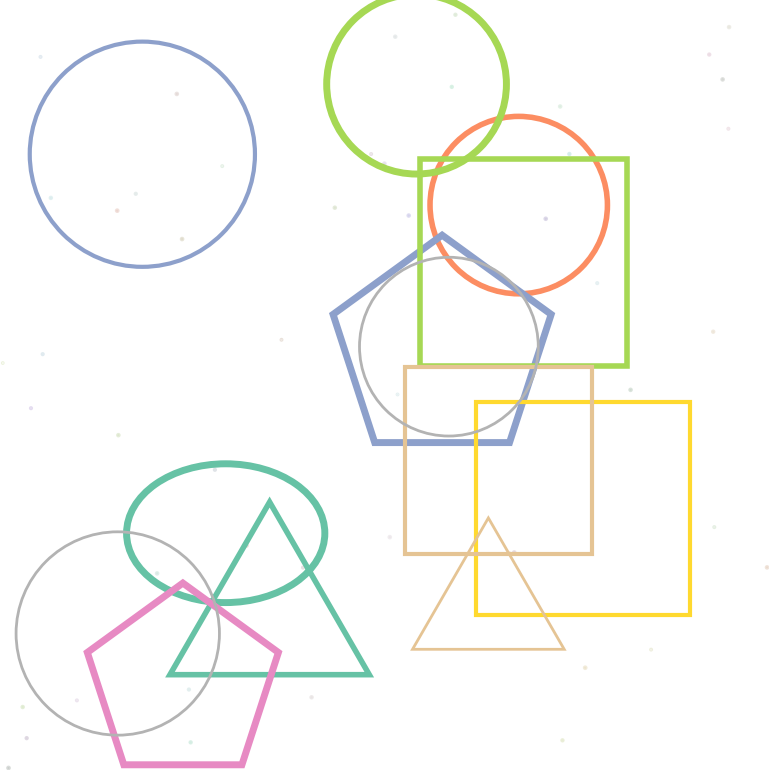[{"shape": "oval", "thickness": 2.5, "radius": 0.64, "center": [0.293, 0.308]}, {"shape": "triangle", "thickness": 2, "radius": 0.75, "center": [0.35, 0.199]}, {"shape": "circle", "thickness": 2, "radius": 0.58, "center": [0.674, 0.734]}, {"shape": "pentagon", "thickness": 2.5, "radius": 0.74, "center": [0.574, 0.546]}, {"shape": "circle", "thickness": 1.5, "radius": 0.73, "center": [0.185, 0.8]}, {"shape": "pentagon", "thickness": 2.5, "radius": 0.65, "center": [0.237, 0.112]}, {"shape": "circle", "thickness": 2.5, "radius": 0.58, "center": [0.541, 0.891]}, {"shape": "square", "thickness": 2, "radius": 0.67, "center": [0.68, 0.659]}, {"shape": "square", "thickness": 1.5, "radius": 0.69, "center": [0.758, 0.34]}, {"shape": "square", "thickness": 1.5, "radius": 0.61, "center": [0.648, 0.402]}, {"shape": "triangle", "thickness": 1, "radius": 0.57, "center": [0.634, 0.214]}, {"shape": "circle", "thickness": 1, "radius": 0.66, "center": [0.153, 0.177]}, {"shape": "circle", "thickness": 1, "radius": 0.58, "center": [0.583, 0.55]}]